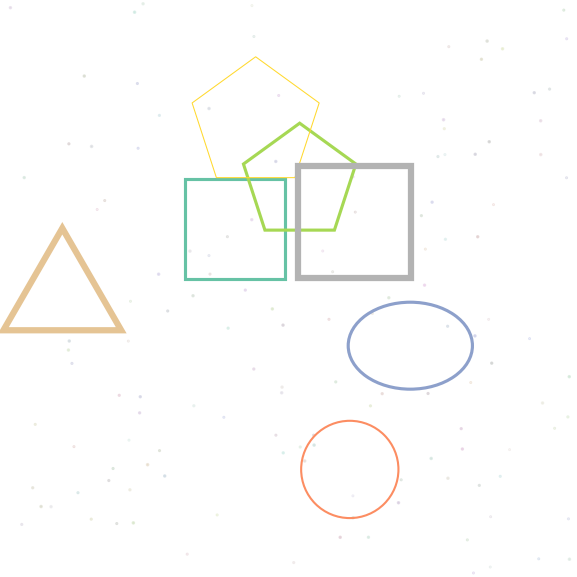[{"shape": "square", "thickness": 1.5, "radius": 0.43, "center": [0.406, 0.602]}, {"shape": "circle", "thickness": 1, "radius": 0.42, "center": [0.606, 0.186]}, {"shape": "oval", "thickness": 1.5, "radius": 0.54, "center": [0.711, 0.401]}, {"shape": "pentagon", "thickness": 1.5, "radius": 0.51, "center": [0.519, 0.683]}, {"shape": "pentagon", "thickness": 0.5, "radius": 0.58, "center": [0.443, 0.785]}, {"shape": "triangle", "thickness": 3, "radius": 0.59, "center": [0.108, 0.486]}, {"shape": "square", "thickness": 3, "radius": 0.49, "center": [0.614, 0.615]}]